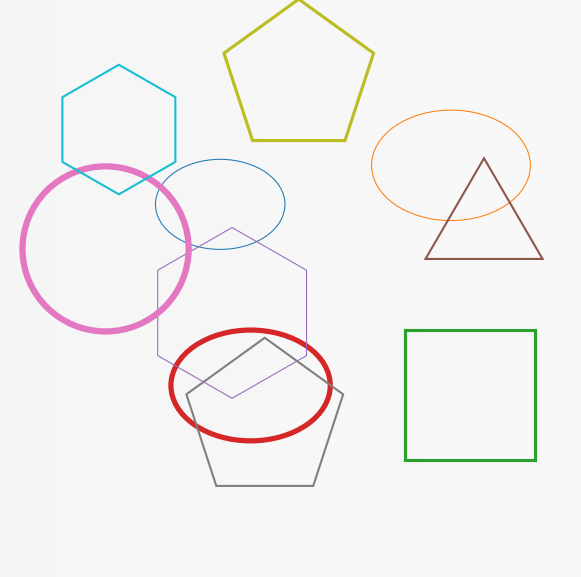[{"shape": "oval", "thickness": 0.5, "radius": 0.56, "center": [0.379, 0.645]}, {"shape": "oval", "thickness": 0.5, "radius": 0.68, "center": [0.776, 0.713]}, {"shape": "square", "thickness": 1.5, "radius": 0.56, "center": [0.808, 0.315]}, {"shape": "oval", "thickness": 2.5, "radius": 0.69, "center": [0.431, 0.332]}, {"shape": "hexagon", "thickness": 0.5, "radius": 0.74, "center": [0.399, 0.457]}, {"shape": "triangle", "thickness": 1, "radius": 0.58, "center": [0.833, 0.609]}, {"shape": "circle", "thickness": 3, "radius": 0.71, "center": [0.182, 0.568]}, {"shape": "pentagon", "thickness": 1, "radius": 0.71, "center": [0.456, 0.272]}, {"shape": "pentagon", "thickness": 1.5, "radius": 0.68, "center": [0.514, 0.865]}, {"shape": "hexagon", "thickness": 1, "radius": 0.56, "center": [0.205, 0.775]}]